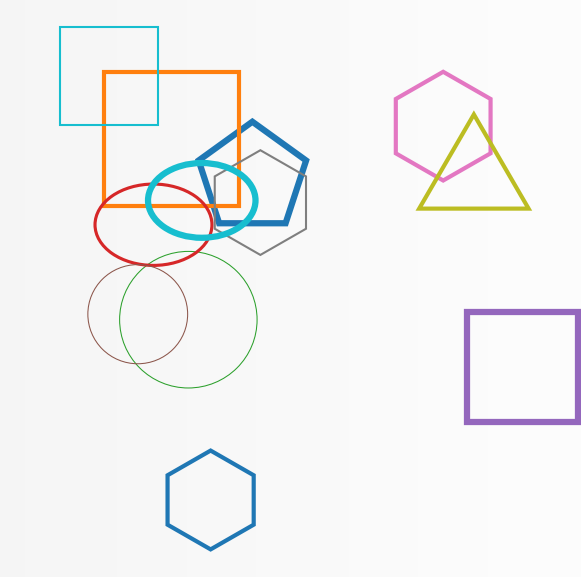[{"shape": "hexagon", "thickness": 2, "radius": 0.43, "center": [0.362, 0.133]}, {"shape": "pentagon", "thickness": 3, "radius": 0.49, "center": [0.434, 0.691]}, {"shape": "square", "thickness": 2, "radius": 0.58, "center": [0.294, 0.759]}, {"shape": "circle", "thickness": 0.5, "radius": 0.59, "center": [0.324, 0.446]}, {"shape": "oval", "thickness": 1.5, "radius": 0.5, "center": [0.264, 0.61]}, {"shape": "square", "thickness": 3, "radius": 0.48, "center": [0.898, 0.364]}, {"shape": "circle", "thickness": 0.5, "radius": 0.43, "center": [0.237, 0.455]}, {"shape": "hexagon", "thickness": 2, "radius": 0.47, "center": [0.762, 0.781]}, {"shape": "hexagon", "thickness": 1, "radius": 0.45, "center": [0.448, 0.648]}, {"shape": "triangle", "thickness": 2, "radius": 0.54, "center": [0.815, 0.692]}, {"shape": "oval", "thickness": 3, "radius": 0.46, "center": [0.347, 0.652]}, {"shape": "square", "thickness": 1, "radius": 0.42, "center": [0.187, 0.868]}]